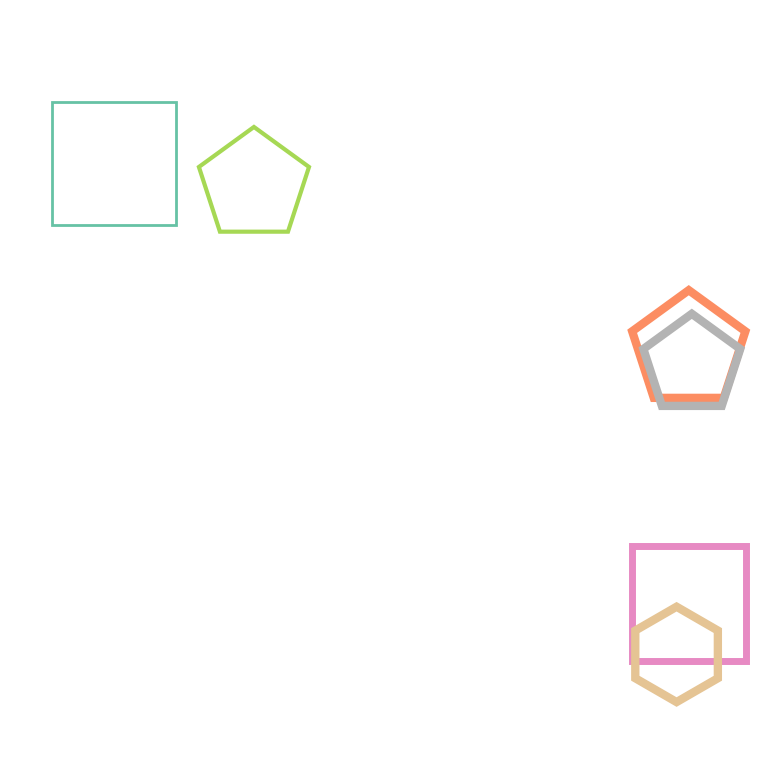[{"shape": "square", "thickness": 1, "radius": 0.4, "center": [0.148, 0.788]}, {"shape": "pentagon", "thickness": 3, "radius": 0.39, "center": [0.895, 0.546]}, {"shape": "square", "thickness": 2.5, "radius": 0.37, "center": [0.895, 0.216]}, {"shape": "pentagon", "thickness": 1.5, "radius": 0.38, "center": [0.33, 0.76]}, {"shape": "hexagon", "thickness": 3, "radius": 0.31, "center": [0.879, 0.15]}, {"shape": "pentagon", "thickness": 3, "radius": 0.33, "center": [0.898, 0.526]}]